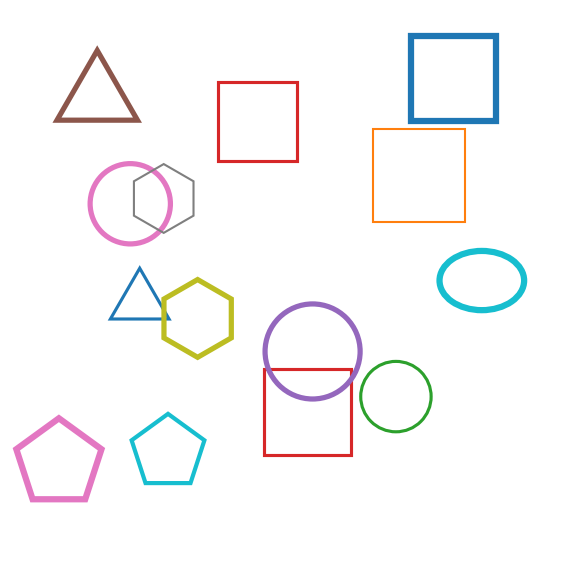[{"shape": "square", "thickness": 3, "radius": 0.37, "center": [0.785, 0.864]}, {"shape": "triangle", "thickness": 1.5, "radius": 0.29, "center": [0.242, 0.476]}, {"shape": "square", "thickness": 1, "radius": 0.4, "center": [0.726, 0.695]}, {"shape": "circle", "thickness": 1.5, "radius": 0.3, "center": [0.686, 0.312]}, {"shape": "square", "thickness": 1.5, "radius": 0.37, "center": [0.533, 0.285]}, {"shape": "square", "thickness": 1.5, "radius": 0.34, "center": [0.446, 0.789]}, {"shape": "circle", "thickness": 2.5, "radius": 0.41, "center": [0.541, 0.391]}, {"shape": "triangle", "thickness": 2.5, "radius": 0.4, "center": [0.168, 0.831]}, {"shape": "circle", "thickness": 2.5, "radius": 0.35, "center": [0.226, 0.646]}, {"shape": "pentagon", "thickness": 3, "radius": 0.39, "center": [0.102, 0.197]}, {"shape": "hexagon", "thickness": 1, "radius": 0.3, "center": [0.283, 0.655]}, {"shape": "hexagon", "thickness": 2.5, "radius": 0.34, "center": [0.342, 0.448]}, {"shape": "oval", "thickness": 3, "radius": 0.37, "center": [0.834, 0.513]}, {"shape": "pentagon", "thickness": 2, "radius": 0.33, "center": [0.291, 0.216]}]